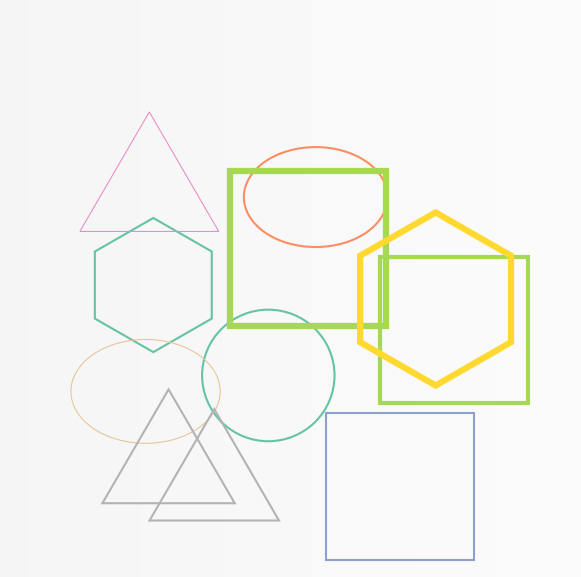[{"shape": "hexagon", "thickness": 1, "radius": 0.58, "center": [0.264, 0.506]}, {"shape": "circle", "thickness": 1, "radius": 0.57, "center": [0.462, 0.349]}, {"shape": "oval", "thickness": 1, "radius": 0.62, "center": [0.543, 0.658]}, {"shape": "square", "thickness": 1, "radius": 0.64, "center": [0.688, 0.157]}, {"shape": "triangle", "thickness": 0.5, "radius": 0.69, "center": [0.257, 0.667]}, {"shape": "square", "thickness": 2, "radius": 0.64, "center": [0.781, 0.428]}, {"shape": "square", "thickness": 3, "radius": 0.67, "center": [0.53, 0.569]}, {"shape": "hexagon", "thickness": 3, "radius": 0.75, "center": [0.749, 0.481]}, {"shape": "oval", "thickness": 0.5, "radius": 0.64, "center": [0.25, 0.321]}, {"shape": "triangle", "thickness": 1, "radius": 0.64, "center": [0.369, 0.162]}, {"shape": "triangle", "thickness": 1, "radius": 0.66, "center": [0.29, 0.193]}]